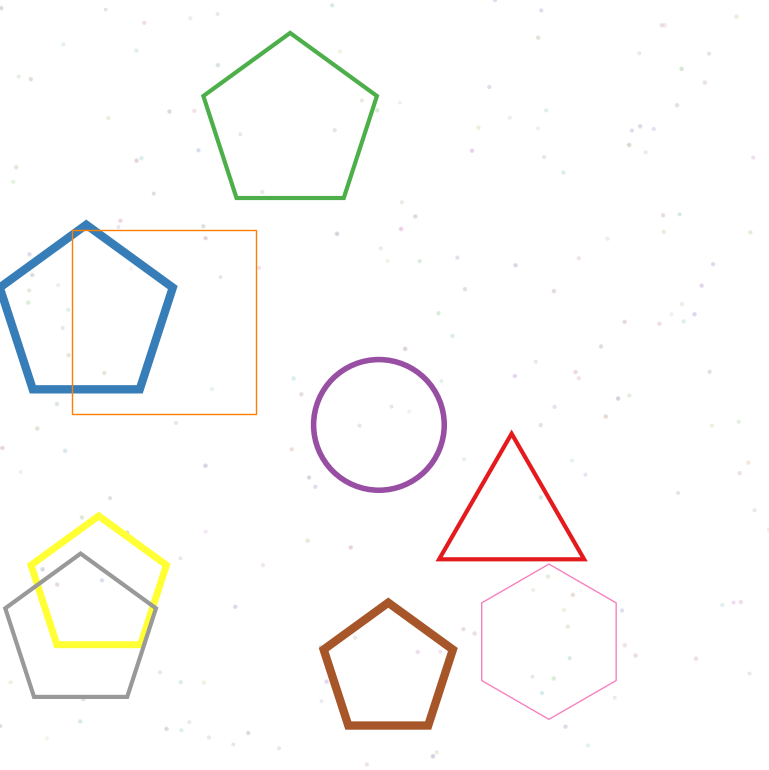[{"shape": "triangle", "thickness": 1.5, "radius": 0.54, "center": [0.664, 0.328]}, {"shape": "pentagon", "thickness": 3, "radius": 0.59, "center": [0.112, 0.59]}, {"shape": "pentagon", "thickness": 1.5, "radius": 0.59, "center": [0.377, 0.839]}, {"shape": "circle", "thickness": 2, "radius": 0.42, "center": [0.492, 0.448]}, {"shape": "square", "thickness": 0.5, "radius": 0.6, "center": [0.213, 0.582]}, {"shape": "pentagon", "thickness": 2.5, "radius": 0.46, "center": [0.128, 0.238]}, {"shape": "pentagon", "thickness": 3, "radius": 0.44, "center": [0.504, 0.129]}, {"shape": "hexagon", "thickness": 0.5, "radius": 0.5, "center": [0.713, 0.167]}, {"shape": "pentagon", "thickness": 1.5, "radius": 0.51, "center": [0.105, 0.178]}]